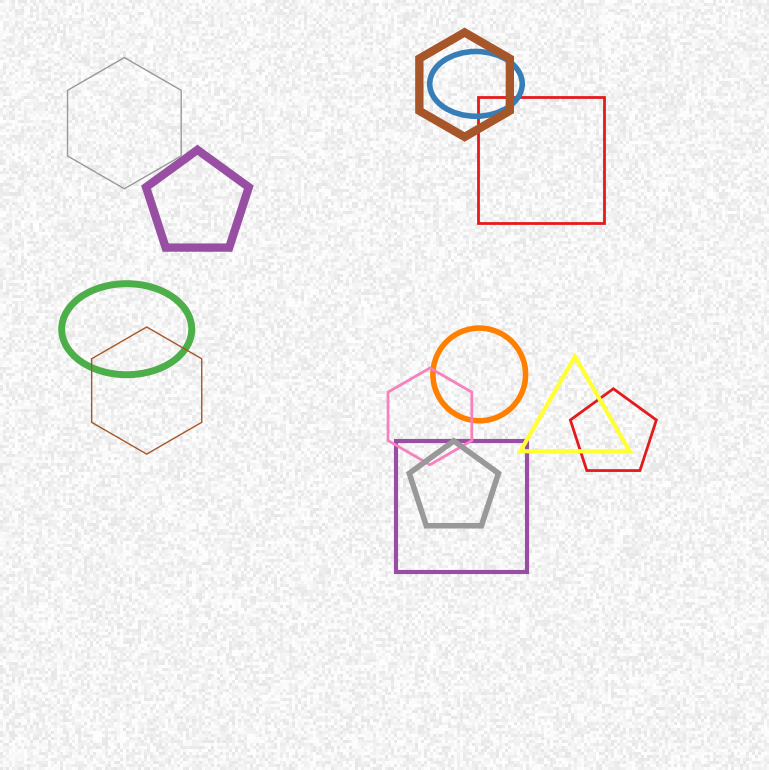[{"shape": "pentagon", "thickness": 1, "radius": 0.29, "center": [0.797, 0.436]}, {"shape": "square", "thickness": 1, "radius": 0.41, "center": [0.702, 0.792]}, {"shape": "oval", "thickness": 2, "radius": 0.3, "center": [0.618, 0.891]}, {"shape": "oval", "thickness": 2.5, "radius": 0.42, "center": [0.165, 0.572]}, {"shape": "square", "thickness": 1.5, "radius": 0.43, "center": [0.6, 0.342]}, {"shape": "pentagon", "thickness": 3, "radius": 0.35, "center": [0.256, 0.735]}, {"shape": "circle", "thickness": 2, "radius": 0.3, "center": [0.622, 0.514]}, {"shape": "triangle", "thickness": 1.5, "radius": 0.41, "center": [0.747, 0.455]}, {"shape": "hexagon", "thickness": 3, "radius": 0.34, "center": [0.603, 0.89]}, {"shape": "hexagon", "thickness": 0.5, "radius": 0.41, "center": [0.191, 0.493]}, {"shape": "hexagon", "thickness": 1, "radius": 0.31, "center": [0.558, 0.459]}, {"shape": "hexagon", "thickness": 0.5, "radius": 0.43, "center": [0.162, 0.84]}, {"shape": "pentagon", "thickness": 2, "radius": 0.3, "center": [0.589, 0.366]}]